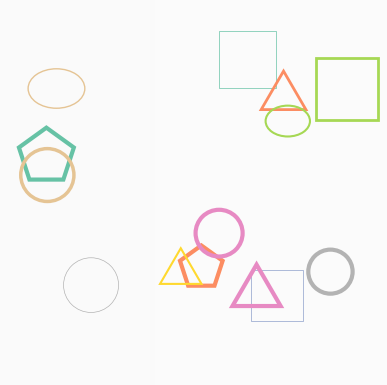[{"shape": "square", "thickness": 0.5, "radius": 0.37, "center": [0.638, 0.845]}, {"shape": "pentagon", "thickness": 3, "radius": 0.37, "center": [0.12, 0.594]}, {"shape": "triangle", "thickness": 2, "radius": 0.33, "center": [0.732, 0.749]}, {"shape": "pentagon", "thickness": 3, "radius": 0.29, "center": [0.52, 0.305]}, {"shape": "square", "thickness": 0.5, "radius": 0.33, "center": [0.716, 0.233]}, {"shape": "circle", "thickness": 3, "radius": 0.3, "center": [0.565, 0.394]}, {"shape": "triangle", "thickness": 3, "radius": 0.36, "center": [0.662, 0.241]}, {"shape": "oval", "thickness": 1.5, "radius": 0.29, "center": [0.743, 0.686]}, {"shape": "square", "thickness": 2, "radius": 0.4, "center": [0.895, 0.769]}, {"shape": "triangle", "thickness": 1.5, "radius": 0.31, "center": [0.466, 0.293]}, {"shape": "oval", "thickness": 1, "radius": 0.37, "center": [0.146, 0.77]}, {"shape": "circle", "thickness": 2.5, "radius": 0.34, "center": [0.122, 0.545]}, {"shape": "circle", "thickness": 3, "radius": 0.29, "center": [0.853, 0.294]}, {"shape": "circle", "thickness": 0.5, "radius": 0.36, "center": [0.235, 0.259]}]